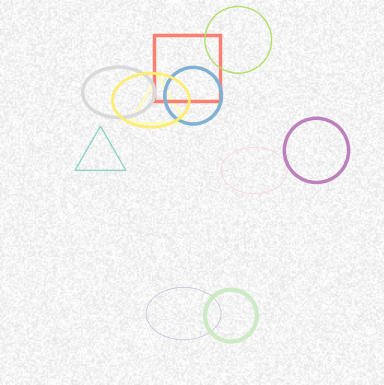[{"shape": "triangle", "thickness": 1, "radius": 0.38, "center": [0.261, 0.596]}, {"shape": "triangle", "thickness": 1.5, "radius": 0.41, "center": [0.41, 0.722]}, {"shape": "oval", "thickness": 0.5, "radius": 0.49, "center": [0.477, 0.186]}, {"shape": "square", "thickness": 2.5, "radius": 0.43, "center": [0.486, 0.823]}, {"shape": "circle", "thickness": 2.5, "radius": 0.37, "center": [0.502, 0.751]}, {"shape": "circle", "thickness": 1, "radius": 0.43, "center": [0.619, 0.896]}, {"shape": "oval", "thickness": 0.5, "radius": 0.43, "center": [0.66, 0.557]}, {"shape": "oval", "thickness": 2.5, "radius": 0.47, "center": [0.308, 0.76]}, {"shape": "circle", "thickness": 2.5, "radius": 0.42, "center": [0.822, 0.609]}, {"shape": "circle", "thickness": 3, "radius": 0.34, "center": [0.6, 0.18]}, {"shape": "oval", "thickness": 2, "radius": 0.5, "center": [0.392, 0.74]}]